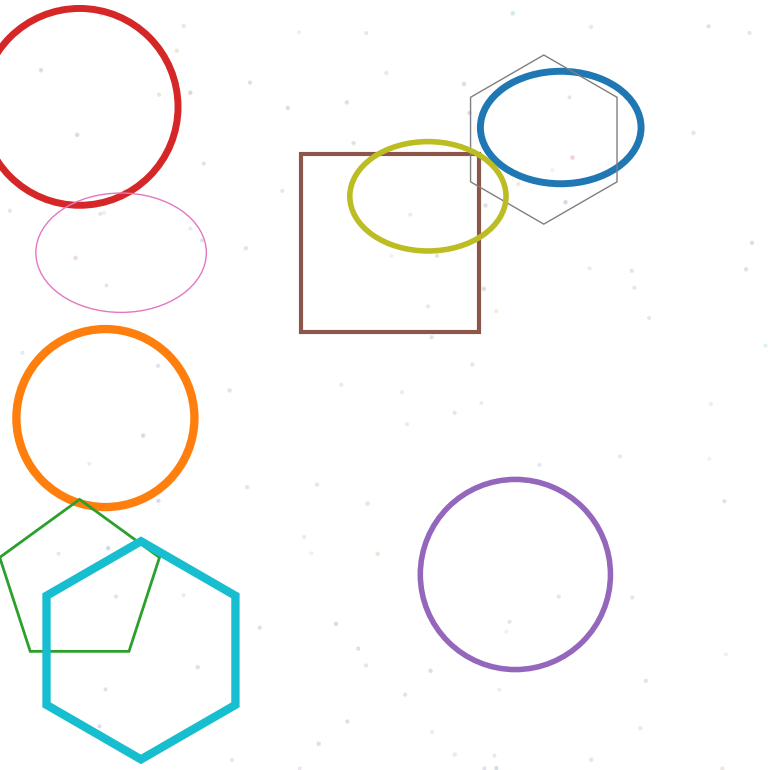[{"shape": "oval", "thickness": 2.5, "radius": 0.52, "center": [0.728, 0.834]}, {"shape": "circle", "thickness": 3, "radius": 0.58, "center": [0.137, 0.457]}, {"shape": "pentagon", "thickness": 1, "radius": 0.55, "center": [0.103, 0.242]}, {"shape": "circle", "thickness": 2.5, "radius": 0.64, "center": [0.103, 0.861]}, {"shape": "circle", "thickness": 2, "radius": 0.62, "center": [0.669, 0.254]}, {"shape": "square", "thickness": 1.5, "radius": 0.58, "center": [0.506, 0.684]}, {"shape": "oval", "thickness": 0.5, "radius": 0.55, "center": [0.157, 0.672]}, {"shape": "hexagon", "thickness": 0.5, "radius": 0.55, "center": [0.706, 0.819]}, {"shape": "oval", "thickness": 2, "radius": 0.51, "center": [0.556, 0.745]}, {"shape": "hexagon", "thickness": 3, "radius": 0.71, "center": [0.183, 0.155]}]